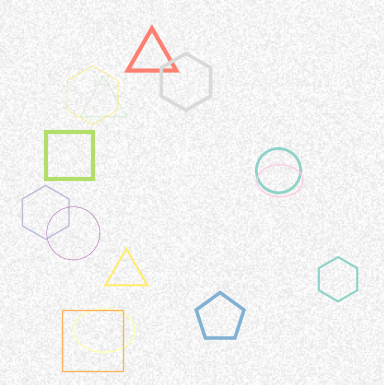[{"shape": "hexagon", "thickness": 1.5, "radius": 0.29, "center": [0.878, 0.275]}, {"shape": "circle", "thickness": 2, "radius": 0.29, "center": [0.723, 0.557]}, {"shape": "oval", "thickness": 1, "radius": 0.4, "center": [0.271, 0.141]}, {"shape": "hexagon", "thickness": 1, "radius": 0.35, "center": [0.119, 0.448]}, {"shape": "triangle", "thickness": 3, "radius": 0.37, "center": [0.395, 0.853]}, {"shape": "pentagon", "thickness": 2.5, "radius": 0.33, "center": [0.572, 0.175]}, {"shape": "square", "thickness": 1, "radius": 0.4, "center": [0.24, 0.114]}, {"shape": "square", "thickness": 3, "radius": 0.31, "center": [0.18, 0.596]}, {"shape": "oval", "thickness": 1, "radius": 0.3, "center": [0.727, 0.53]}, {"shape": "hexagon", "thickness": 2.5, "radius": 0.37, "center": [0.483, 0.787]}, {"shape": "circle", "thickness": 0.5, "radius": 0.35, "center": [0.19, 0.394]}, {"shape": "triangle", "thickness": 0.5, "radius": 0.35, "center": [0.268, 0.732]}, {"shape": "triangle", "thickness": 1.5, "radius": 0.32, "center": [0.328, 0.291]}, {"shape": "hexagon", "thickness": 0.5, "radius": 0.38, "center": [0.241, 0.753]}]